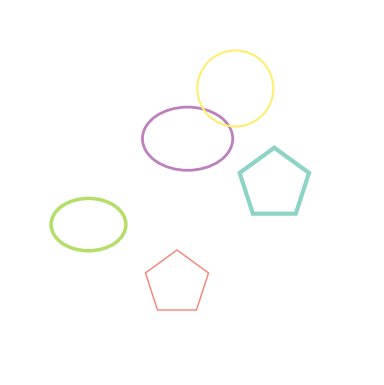[{"shape": "pentagon", "thickness": 3, "radius": 0.47, "center": [0.713, 0.522]}, {"shape": "pentagon", "thickness": 1, "radius": 0.43, "center": [0.46, 0.264]}, {"shape": "oval", "thickness": 2.5, "radius": 0.49, "center": [0.23, 0.417]}, {"shape": "oval", "thickness": 2, "radius": 0.59, "center": [0.487, 0.64]}, {"shape": "circle", "thickness": 1.5, "radius": 0.49, "center": [0.611, 0.77]}]